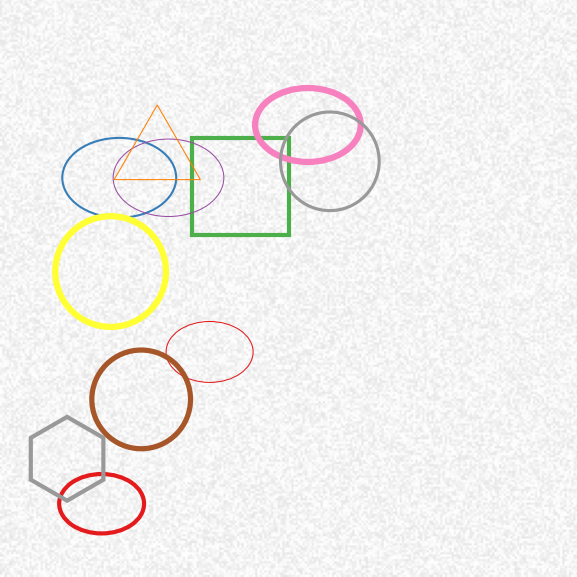[{"shape": "oval", "thickness": 0.5, "radius": 0.38, "center": [0.363, 0.39]}, {"shape": "oval", "thickness": 2, "radius": 0.37, "center": [0.176, 0.127]}, {"shape": "oval", "thickness": 1, "radius": 0.49, "center": [0.206, 0.691]}, {"shape": "square", "thickness": 2, "radius": 0.42, "center": [0.416, 0.676]}, {"shape": "oval", "thickness": 0.5, "radius": 0.48, "center": [0.292, 0.691]}, {"shape": "triangle", "thickness": 0.5, "radius": 0.43, "center": [0.272, 0.731]}, {"shape": "circle", "thickness": 3, "radius": 0.48, "center": [0.192, 0.529]}, {"shape": "circle", "thickness": 2.5, "radius": 0.43, "center": [0.244, 0.308]}, {"shape": "oval", "thickness": 3, "radius": 0.46, "center": [0.533, 0.783]}, {"shape": "hexagon", "thickness": 2, "radius": 0.36, "center": [0.116, 0.205]}, {"shape": "circle", "thickness": 1.5, "radius": 0.43, "center": [0.571, 0.72]}]